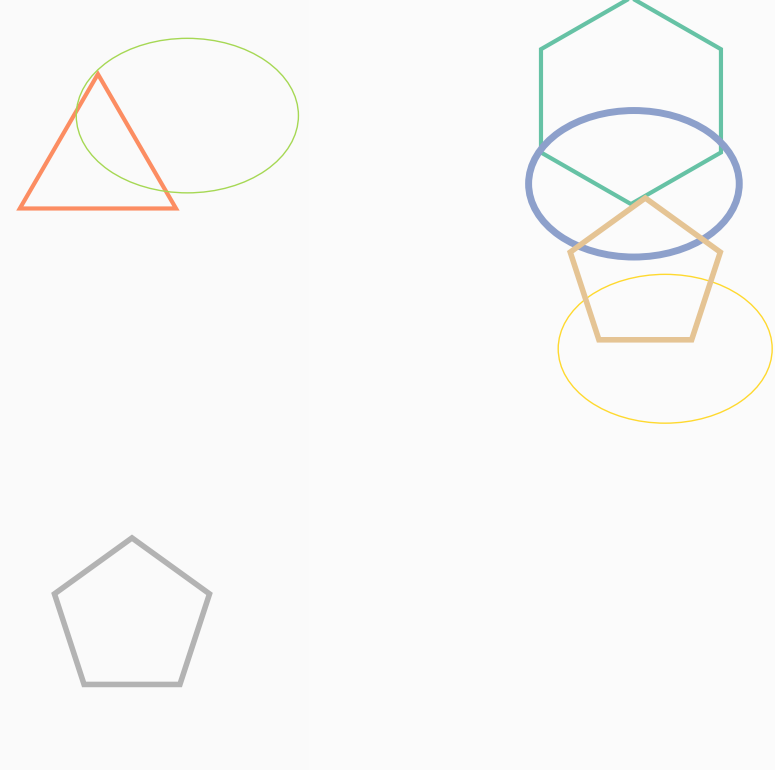[{"shape": "hexagon", "thickness": 1.5, "radius": 0.67, "center": [0.814, 0.869]}, {"shape": "triangle", "thickness": 1.5, "radius": 0.58, "center": [0.126, 0.787]}, {"shape": "oval", "thickness": 2.5, "radius": 0.68, "center": [0.818, 0.761]}, {"shape": "oval", "thickness": 0.5, "radius": 0.72, "center": [0.242, 0.85]}, {"shape": "oval", "thickness": 0.5, "radius": 0.69, "center": [0.858, 0.547]}, {"shape": "pentagon", "thickness": 2, "radius": 0.51, "center": [0.833, 0.641]}, {"shape": "pentagon", "thickness": 2, "radius": 0.53, "center": [0.17, 0.196]}]